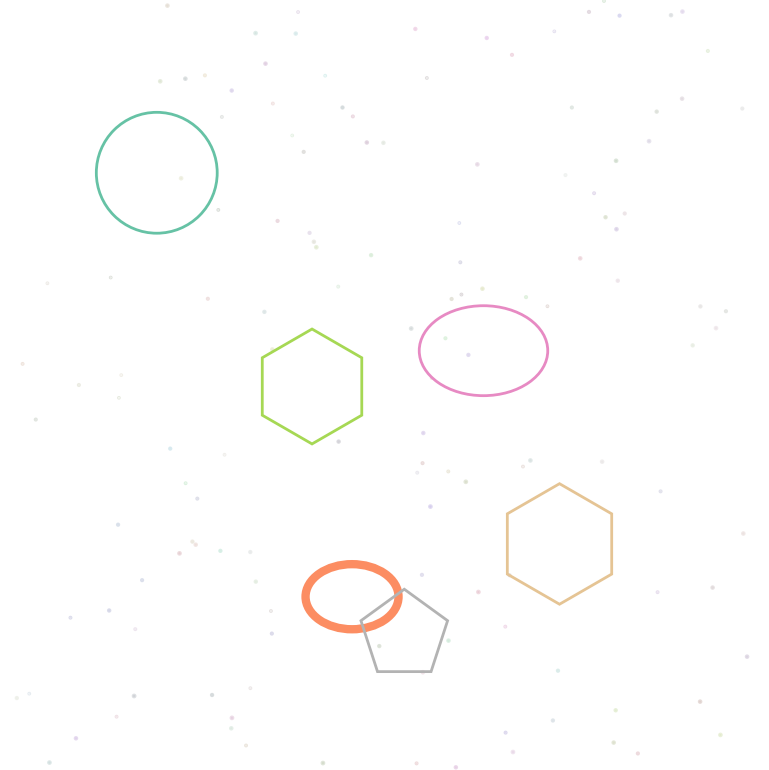[{"shape": "circle", "thickness": 1, "radius": 0.39, "center": [0.204, 0.776]}, {"shape": "oval", "thickness": 3, "radius": 0.3, "center": [0.457, 0.225]}, {"shape": "oval", "thickness": 1, "radius": 0.42, "center": [0.628, 0.545]}, {"shape": "hexagon", "thickness": 1, "radius": 0.37, "center": [0.405, 0.498]}, {"shape": "hexagon", "thickness": 1, "radius": 0.39, "center": [0.727, 0.294]}, {"shape": "pentagon", "thickness": 1, "radius": 0.3, "center": [0.525, 0.176]}]